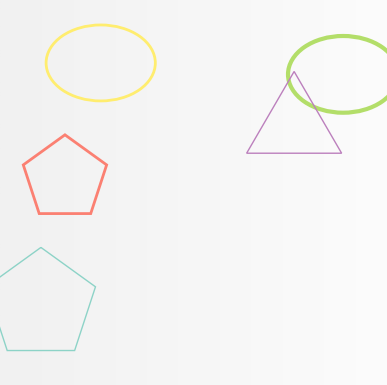[{"shape": "pentagon", "thickness": 1, "radius": 0.74, "center": [0.106, 0.209]}, {"shape": "pentagon", "thickness": 2, "radius": 0.57, "center": [0.168, 0.537]}, {"shape": "oval", "thickness": 3, "radius": 0.71, "center": [0.886, 0.807]}, {"shape": "triangle", "thickness": 1, "radius": 0.71, "center": [0.759, 0.673]}, {"shape": "oval", "thickness": 2, "radius": 0.7, "center": [0.26, 0.837]}]